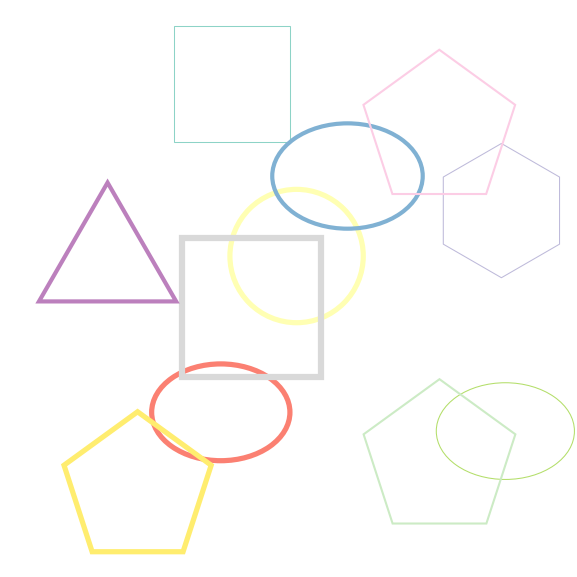[{"shape": "square", "thickness": 0.5, "radius": 0.5, "center": [0.402, 0.854]}, {"shape": "circle", "thickness": 2.5, "radius": 0.58, "center": [0.514, 0.556]}, {"shape": "hexagon", "thickness": 0.5, "radius": 0.58, "center": [0.868, 0.634]}, {"shape": "oval", "thickness": 2.5, "radius": 0.6, "center": [0.382, 0.285]}, {"shape": "oval", "thickness": 2, "radius": 0.65, "center": [0.602, 0.694]}, {"shape": "oval", "thickness": 0.5, "radius": 0.6, "center": [0.875, 0.253]}, {"shape": "pentagon", "thickness": 1, "radius": 0.69, "center": [0.761, 0.775]}, {"shape": "square", "thickness": 3, "radius": 0.6, "center": [0.436, 0.467]}, {"shape": "triangle", "thickness": 2, "radius": 0.69, "center": [0.186, 0.546]}, {"shape": "pentagon", "thickness": 1, "radius": 0.69, "center": [0.761, 0.204]}, {"shape": "pentagon", "thickness": 2.5, "radius": 0.67, "center": [0.238, 0.152]}]